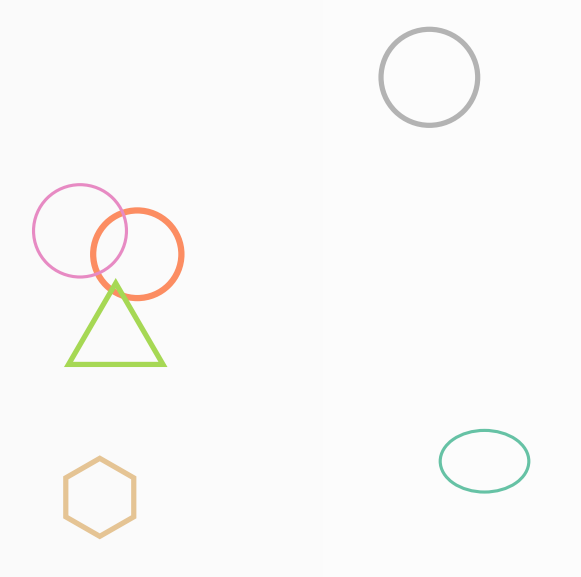[{"shape": "oval", "thickness": 1.5, "radius": 0.38, "center": [0.834, 0.2]}, {"shape": "circle", "thickness": 3, "radius": 0.38, "center": [0.236, 0.559]}, {"shape": "circle", "thickness": 1.5, "radius": 0.4, "center": [0.138, 0.599]}, {"shape": "triangle", "thickness": 2.5, "radius": 0.47, "center": [0.199, 0.415]}, {"shape": "hexagon", "thickness": 2.5, "radius": 0.34, "center": [0.172, 0.138]}, {"shape": "circle", "thickness": 2.5, "radius": 0.42, "center": [0.739, 0.865]}]